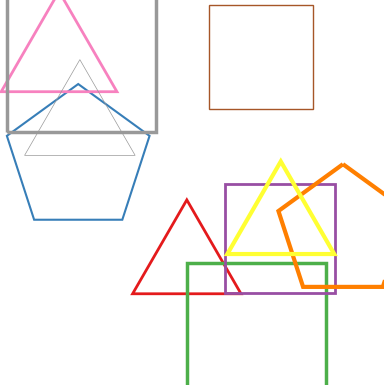[{"shape": "triangle", "thickness": 2, "radius": 0.81, "center": [0.485, 0.318]}, {"shape": "pentagon", "thickness": 1.5, "radius": 0.97, "center": [0.203, 0.587]}, {"shape": "square", "thickness": 2.5, "radius": 0.9, "center": [0.667, 0.137]}, {"shape": "square", "thickness": 2, "radius": 0.71, "center": [0.727, 0.38]}, {"shape": "pentagon", "thickness": 3, "radius": 0.88, "center": [0.891, 0.397]}, {"shape": "triangle", "thickness": 3, "radius": 0.8, "center": [0.729, 0.42]}, {"shape": "square", "thickness": 1, "radius": 0.68, "center": [0.678, 0.853]}, {"shape": "triangle", "thickness": 2, "radius": 0.87, "center": [0.153, 0.849]}, {"shape": "triangle", "thickness": 0.5, "radius": 0.83, "center": [0.207, 0.679]}, {"shape": "square", "thickness": 2.5, "radius": 0.96, "center": [0.212, 0.851]}]